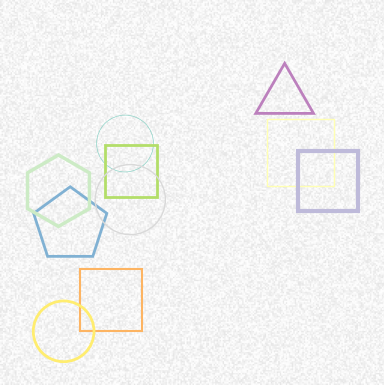[{"shape": "circle", "thickness": 0.5, "radius": 0.37, "center": [0.325, 0.627]}, {"shape": "square", "thickness": 1, "radius": 0.43, "center": [0.78, 0.604]}, {"shape": "square", "thickness": 3, "radius": 0.39, "center": [0.852, 0.53]}, {"shape": "pentagon", "thickness": 2, "radius": 0.5, "center": [0.182, 0.415]}, {"shape": "square", "thickness": 1.5, "radius": 0.41, "center": [0.288, 0.221]}, {"shape": "square", "thickness": 2, "radius": 0.34, "center": [0.34, 0.556]}, {"shape": "circle", "thickness": 1, "radius": 0.46, "center": [0.338, 0.482]}, {"shape": "triangle", "thickness": 2, "radius": 0.43, "center": [0.739, 0.749]}, {"shape": "hexagon", "thickness": 2.5, "radius": 0.46, "center": [0.152, 0.505]}, {"shape": "circle", "thickness": 2, "radius": 0.39, "center": [0.165, 0.139]}]